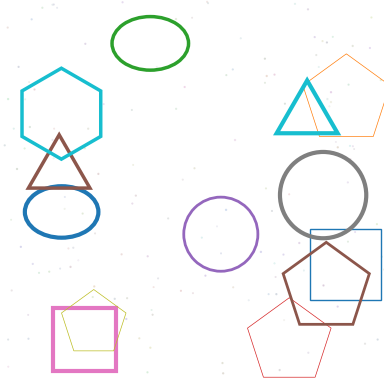[{"shape": "oval", "thickness": 3, "radius": 0.48, "center": [0.16, 0.449]}, {"shape": "square", "thickness": 1, "radius": 0.46, "center": [0.897, 0.313]}, {"shape": "pentagon", "thickness": 0.5, "radius": 0.59, "center": [0.9, 0.741]}, {"shape": "oval", "thickness": 2.5, "radius": 0.5, "center": [0.39, 0.887]}, {"shape": "pentagon", "thickness": 0.5, "radius": 0.57, "center": [0.751, 0.113]}, {"shape": "circle", "thickness": 2, "radius": 0.48, "center": [0.574, 0.392]}, {"shape": "pentagon", "thickness": 2, "radius": 0.59, "center": [0.847, 0.253]}, {"shape": "triangle", "thickness": 2.5, "radius": 0.46, "center": [0.154, 0.558]}, {"shape": "square", "thickness": 3, "radius": 0.41, "center": [0.218, 0.119]}, {"shape": "circle", "thickness": 3, "radius": 0.56, "center": [0.839, 0.493]}, {"shape": "pentagon", "thickness": 0.5, "radius": 0.44, "center": [0.244, 0.16]}, {"shape": "triangle", "thickness": 3, "radius": 0.46, "center": [0.798, 0.7]}, {"shape": "hexagon", "thickness": 2.5, "radius": 0.59, "center": [0.159, 0.705]}]